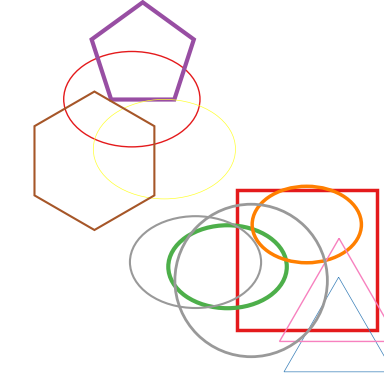[{"shape": "oval", "thickness": 1, "radius": 0.88, "center": [0.342, 0.742]}, {"shape": "square", "thickness": 2.5, "radius": 0.91, "center": [0.798, 0.325]}, {"shape": "triangle", "thickness": 0.5, "radius": 0.82, "center": [0.88, 0.116]}, {"shape": "oval", "thickness": 3, "radius": 0.77, "center": [0.591, 0.307]}, {"shape": "pentagon", "thickness": 3, "radius": 0.7, "center": [0.371, 0.854]}, {"shape": "oval", "thickness": 2.5, "radius": 0.71, "center": [0.797, 0.417]}, {"shape": "oval", "thickness": 0.5, "radius": 0.92, "center": [0.427, 0.613]}, {"shape": "hexagon", "thickness": 1.5, "radius": 0.9, "center": [0.245, 0.582]}, {"shape": "triangle", "thickness": 1, "radius": 0.89, "center": [0.881, 0.202]}, {"shape": "oval", "thickness": 1.5, "radius": 0.85, "center": [0.508, 0.319]}, {"shape": "circle", "thickness": 2, "radius": 0.99, "center": [0.652, 0.272]}]